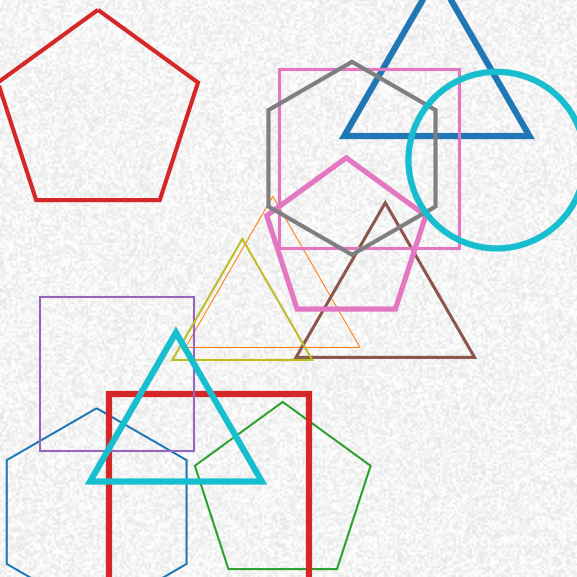[{"shape": "hexagon", "thickness": 1, "radius": 0.9, "center": [0.167, 0.112]}, {"shape": "triangle", "thickness": 3, "radius": 0.93, "center": [0.756, 0.856]}, {"shape": "triangle", "thickness": 0.5, "radius": 0.87, "center": [0.472, 0.485]}, {"shape": "pentagon", "thickness": 1, "radius": 0.8, "center": [0.49, 0.143]}, {"shape": "square", "thickness": 3, "radius": 0.86, "center": [0.362, 0.144]}, {"shape": "pentagon", "thickness": 2, "radius": 0.91, "center": [0.17, 0.8]}, {"shape": "square", "thickness": 1, "radius": 0.67, "center": [0.202, 0.352]}, {"shape": "triangle", "thickness": 1.5, "radius": 0.89, "center": [0.667, 0.47]}, {"shape": "square", "thickness": 1.5, "radius": 0.78, "center": [0.639, 0.725]}, {"shape": "pentagon", "thickness": 2.5, "radius": 0.72, "center": [0.6, 0.581]}, {"shape": "hexagon", "thickness": 2, "radius": 0.84, "center": [0.61, 0.725]}, {"shape": "triangle", "thickness": 1, "radius": 0.7, "center": [0.42, 0.446]}, {"shape": "circle", "thickness": 3, "radius": 0.76, "center": [0.86, 0.722]}, {"shape": "triangle", "thickness": 3, "radius": 0.86, "center": [0.305, 0.251]}]